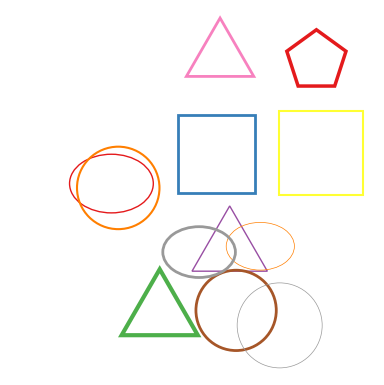[{"shape": "pentagon", "thickness": 2.5, "radius": 0.4, "center": [0.822, 0.842]}, {"shape": "oval", "thickness": 1, "radius": 0.54, "center": [0.289, 0.523]}, {"shape": "square", "thickness": 2, "radius": 0.5, "center": [0.562, 0.6]}, {"shape": "triangle", "thickness": 3, "radius": 0.57, "center": [0.415, 0.186]}, {"shape": "triangle", "thickness": 1, "radius": 0.56, "center": [0.597, 0.352]}, {"shape": "circle", "thickness": 1.5, "radius": 0.54, "center": [0.307, 0.512]}, {"shape": "oval", "thickness": 0.5, "radius": 0.44, "center": [0.676, 0.36]}, {"shape": "square", "thickness": 1.5, "radius": 0.55, "center": [0.834, 0.602]}, {"shape": "circle", "thickness": 2, "radius": 0.52, "center": [0.613, 0.194]}, {"shape": "triangle", "thickness": 2, "radius": 0.51, "center": [0.572, 0.852]}, {"shape": "oval", "thickness": 2, "radius": 0.47, "center": [0.517, 0.345]}, {"shape": "circle", "thickness": 0.5, "radius": 0.55, "center": [0.726, 0.155]}]